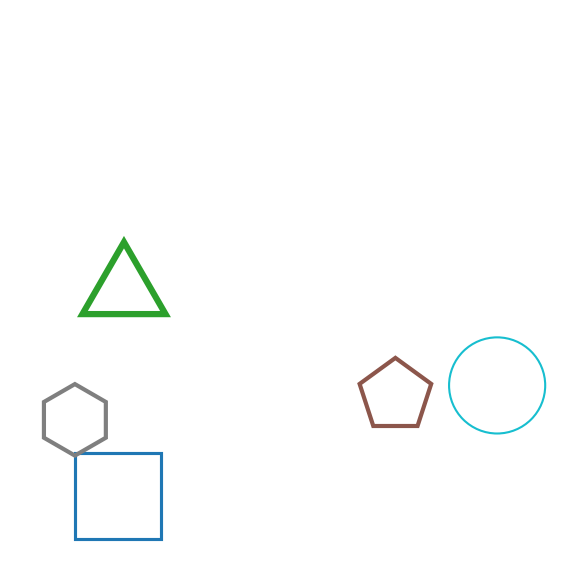[{"shape": "square", "thickness": 1.5, "radius": 0.37, "center": [0.205, 0.14]}, {"shape": "triangle", "thickness": 3, "radius": 0.42, "center": [0.215, 0.497]}, {"shape": "pentagon", "thickness": 2, "radius": 0.33, "center": [0.685, 0.314]}, {"shape": "hexagon", "thickness": 2, "radius": 0.31, "center": [0.13, 0.272]}, {"shape": "circle", "thickness": 1, "radius": 0.42, "center": [0.861, 0.332]}]